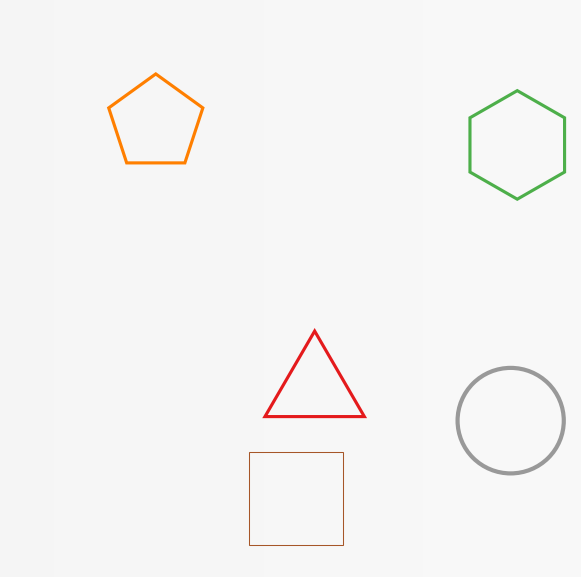[{"shape": "triangle", "thickness": 1.5, "radius": 0.49, "center": [0.541, 0.327]}, {"shape": "hexagon", "thickness": 1.5, "radius": 0.47, "center": [0.89, 0.748]}, {"shape": "pentagon", "thickness": 1.5, "radius": 0.43, "center": [0.268, 0.786]}, {"shape": "square", "thickness": 0.5, "radius": 0.4, "center": [0.509, 0.136]}, {"shape": "circle", "thickness": 2, "radius": 0.46, "center": [0.879, 0.271]}]